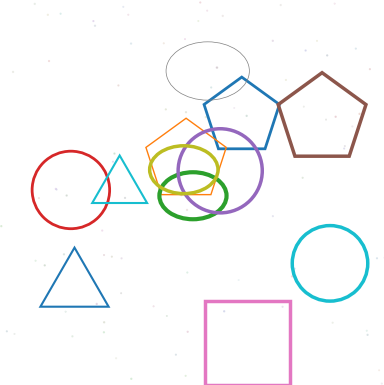[{"shape": "triangle", "thickness": 1.5, "radius": 0.51, "center": [0.194, 0.255]}, {"shape": "pentagon", "thickness": 2, "radius": 0.51, "center": [0.628, 0.697]}, {"shape": "pentagon", "thickness": 1, "radius": 0.55, "center": [0.483, 0.583]}, {"shape": "oval", "thickness": 3, "radius": 0.44, "center": [0.501, 0.492]}, {"shape": "circle", "thickness": 2, "radius": 0.5, "center": [0.184, 0.507]}, {"shape": "circle", "thickness": 2.5, "radius": 0.55, "center": [0.572, 0.556]}, {"shape": "pentagon", "thickness": 2.5, "radius": 0.6, "center": [0.837, 0.691]}, {"shape": "square", "thickness": 2.5, "radius": 0.55, "center": [0.642, 0.11]}, {"shape": "oval", "thickness": 0.5, "radius": 0.54, "center": [0.54, 0.816]}, {"shape": "oval", "thickness": 2.5, "radius": 0.44, "center": [0.477, 0.559]}, {"shape": "circle", "thickness": 2.5, "radius": 0.49, "center": [0.857, 0.316]}, {"shape": "triangle", "thickness": 1.5, "radius": 0.41, "center": [0.311, 0.514]}]